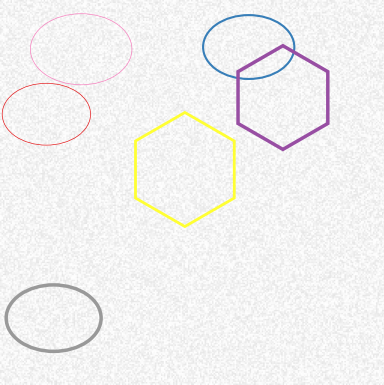[{"shape": "oval", "thickness": 0.5, "radius": 0.57, "center": [0.12, 0.703]}, {"shape": "oval", "thickness": 1.5, "radius": 0.59, "center": [0.646, 0.878]}, {"shape": "hexagon", "thickness": 2.5, "radius": 0.67, "center": [0.735, 0.747]}, {"shape": "hexagon", "thickness": 2, "radius": 0.74, "center": [0.48, 0.56]}, {"shape": "oval", "thickness": 0.5, "radius": 0.66, "center": [0.211, 0.872]}, {"shape": "oval", "thickness": 2.5, "radius": 0.62, "center": [0.139, 0.174]}]